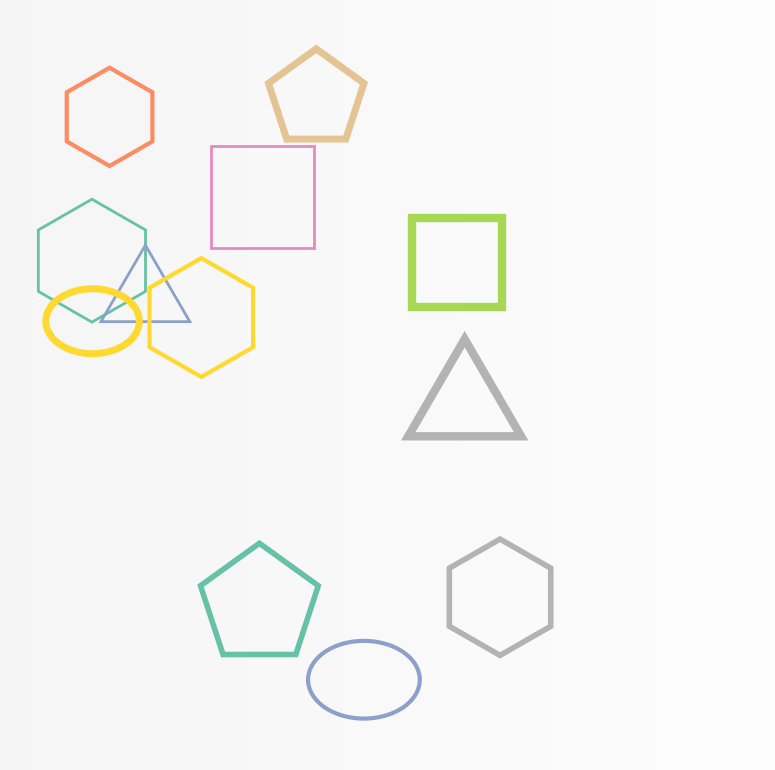[{"shape": "pentagon", "thickness": 2, "radius": 0.4, "center": [0.335, 0.215]}, {"shape": "hexagon", "thickness": 1, "radius": 0.4, "center": [0.119, 0.661]}, {"shape": "hexagon", "thickness": 1.5, "radius": 0.32, "center": [0.141, 0.848]}, {"shape": "oval", "thickness": 1.5, "radius": 0.36, "center": [0.47, 0.117]}, {"shape": "triangle", "thickness": 1, "radius": 0.33, "center": [0.188, 0.615]}, {"shape": "square", "thickness": 1, "radius": 0.33, "center": [0.339, 0.745]}, {"shape": "square", "thickness": 3, "radius": 0.29, "center": [0.59, 0.659]}, {"shape": "oval", "thickness": 2.5, "radius": 0.3, "center": [0.119, 0.583]}, {"shape": "hexagon", "thickness": 1.5, "radius": 0.39, "center": [0.26, 0.588]}, {"shape": "pentagon", "thickness": 2.5, "radius": 0.32, "center": [0.408, 0.872]}, {"shape": "hexagon", "thickness": 2, "radius": 0.38, "center": [0.645, 0.224]}, {"shape": "triangle", "thickness": 3, "radius": 0.42, "center": [0.6, 0.475]}]